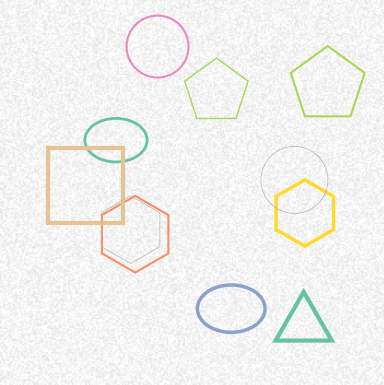[{"shape": "triangle", "thickness": 3, "radius": 0.42, "center": [0.789, 0.158]}, {"shape": "oval", "thickness": 2, "radius": 0.4, "center": [0.301, 0.636]}, {"shape": "hexagon", "thickness": 1.5, "radius": 0.5, "center": [0.351, 0.392]}, {"shape": "oval", "thickness": 2.5, "radius": 0.44, "center": [0.601, 0.198]}, {"shape": "circle", "thickness": 1.5, "radius": 0.4, "center": [0.409, 0.879]}, {"shape": "pentagon", "thickness": 1, "radius": 0.43, "center": [0.562, 0.762]}, {"shape": "pentagon", "thickness": 1.5, "radius": 0.5, "center": [0.851, 0.78]}, {"shape": "hexagon", "thickness": 2.5, "radius": 0.43, "center": [0.792, 0.447]}, {"shape": "square", "thickness": 3, "radius": 0.48, "center": [0.222, 0.518]}, {"shape": "circle", "thickness": 0.5, "radius": 0.44, "center": [0.765, 0.533]}, {"shape": "hexagon", "thickness": 0.5, "radius": 0.44, "center": [0.339, 0.403]}]